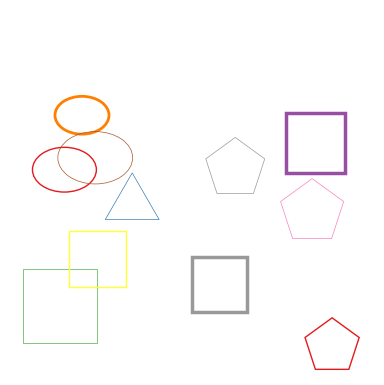[{"shape": "pentagon", "thickness": 1, "radius": 0.37, "center": [0.863, 0.1]}, {"shape": "oval", "thickness": 1, "radius": 0.42, "center": [0.167, 0.559]}, {"shape": "triangle", "thickness": 0.5, "radius": 0.4, "center": [0.343, 0.47]}, {"shape": "square", "thickness": 0.5, "radius": 0.48, "center": [0.156, 0.205]}, {"shape": "square", "thickness": 2.5, "radius": 0.38, "center": [0.819, 0.629]}, {"shape": "oval", "thickness": 2, "radius": 0.35, "center": [0.213, 0.701]}, {"shape": "square", "thickness": 1, "radius": 0.37, "center": [0.254, 0.327]}, {"shape": "oval", "thickness": 0.5, "radius": 0.49, "center": [0.247, 0.59]}, {"shape": "pentagon", "thickness": 0.5, "radius": 0.43, "center": [0.811, 0.45]}, {"shape": "pentagon", "thickness": 0.5, "radius": 0.4, "center": [0.611, 0.563]}, {"shape": "square", "thickness": 2.5, "radius": 0.35, "center": [0.57, 0.261]}]